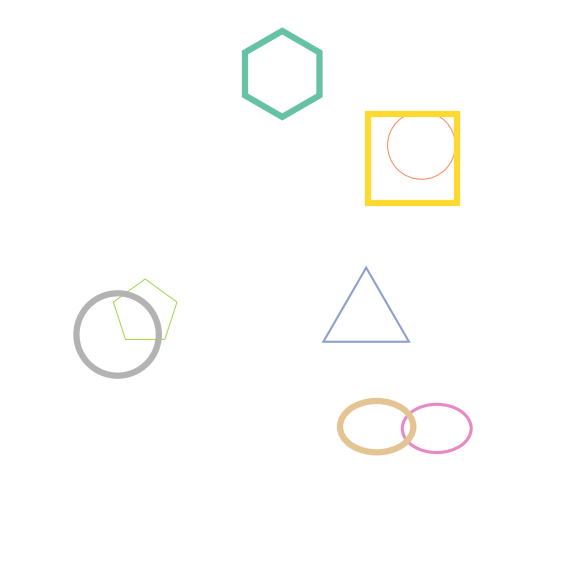[{"shape": "hexagon", "thickness": 3, "radius": 0.37, "center": [0.489, 0.871]}, {"shape": "circle", "thickness": 0.5, "radius": 0.29, "center": [0.73, 0.747]}, {"shape": "triangle", "thickness": 1, "radius": 0.43, "center": [0.634, 0.45]}, {"shape": "oval", "thickness": 1.5, "radius": 0.3, "center": [0.756, 0.257]}, {"shape": "pentagon", "thickness": 0.5, "radius": 0.29, "center": [0.251, 0.458]}, {"shape": "square", "thickness": 3, "radius": 0.38, "center": [0.714, 0.724]}, {"shape": "oval", "thickness": 3, "radius": 0.32, "center": [0.652, 0.26]}, {"shape": "circle", "thickness": 3, "radius": 0.36, "center": [0.204, 0.42]}]